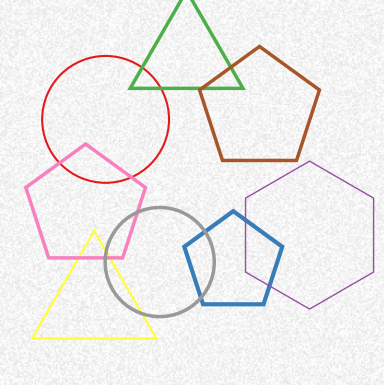[{"shape": "circle", "thickness": 1.5, "radius": 0.82, "center": [0.274, 0.69]}, {"shape": "pentagon", "thickness": 3, "radius": 0.67, "center": [0.606, 0.318]}, {"shape": "triangle", "thickness": 2.5, "radius": 0.85, "center": [0.485, 0.855]}, {"shape": "hexagon", "thickness": 1, "radius": 0.96, "center": [0.804, 0.389]}, {"shape": "triangle", "thickness": 1.5, "radius": 0.93, "center": [0.245, 0.214]}, {"shape": "pentagon", "thickness": 2.5, "radius": 0.82, "center": [0.674, 0.716]}, {"shape": "pentagon", "thickness": 2.5, "radius": 0.82, "center": [0.223, 0.462]}, {"shape": "circle", "thickness": 2.5, "radius": 0.71, "center": [0.415, 0.319]}]